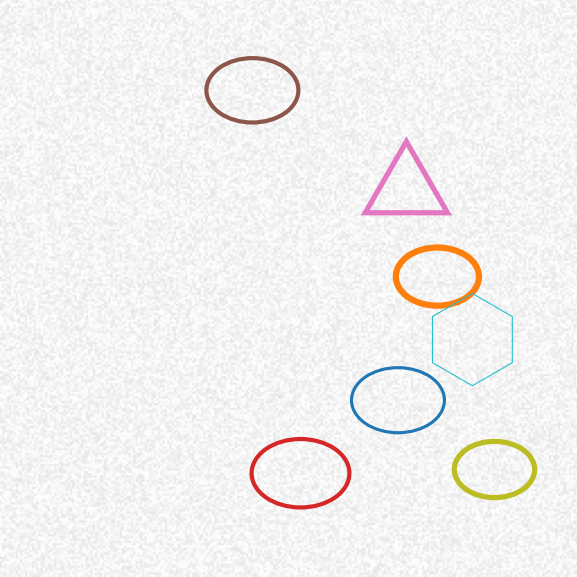[{"shape": "oval", "thickness": 1.5, "radius": 0.4, "center": [0.689, 0.306]}, {"shape": "oval", "thickness": 3, "radius": 0.36, "center": [0.757, 0.52]}, {"shape": "oval", "thickness": 2, "radius": 0.42, "center": [0.52, 0.18]}, {"shape": "oval", "thickness": 2, "radius": 0.4, "center": [0.437, 0.843]}, {"shape": "triangle", "thickness": 2.5, "radius": 0.41, "center": [0.704, 0.672]}, {"shape": "oval", "thickness": 2.5, "radius": 0.35, "center": [0.856, 0.186]}, {"shape": "hexagon", "thickness": 0.5, "radius": 0.4, "center": [0.818, 0.411]}]